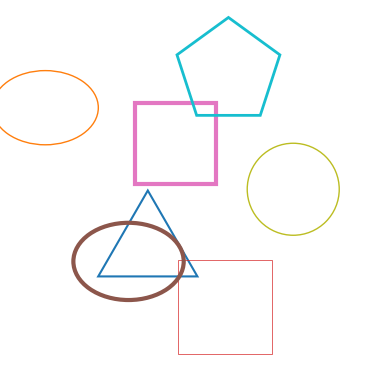[{"shape": "triangle", "thickness": 1.5, "radius": 0.74, "center": [0.384, 0.356]}, {"shape": "oval", "thickness": 1, "radius": 0.69, "center": [0.118, 0.72]}, {"shape": "square", "thickness": 0.5, "radius": 0.61, "center": [0.585, 0.204]}, {"shape": "oval", "thickness": 3, "radius": 0.72, "center": [0.334, 0.321]}, {"shape": "square", "thickness": 3, "radius": 0.53, "center": [0.457, 0.627]}, {"shape": "circle", "thickness": 1, "radius": 0.6, "center": [0.762, 0.508]}, {"shape": "pentagon", "thickness": 2, "radius": 0.7, "center": [0.593, 0.814]}]